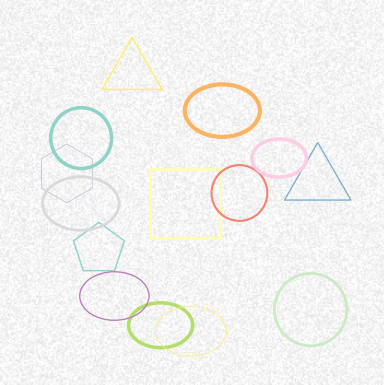[{"shape": "circle", "thickness": 2.5, "radius": 0.4, "center": [0.211, 0.641]}, {"shape": "pentagon", "thickness": 1, "radius": 0.35, "center": [0.257, 0.353]}, {"shape": "square", "thickness": 2, "radius": 0.45, "center": [0.481, 0.471]}, {"shape": "hexagon", "thickness": 0.5, "radius": 0.38, "center": [0.174, 0.55]}, {"shape": "circle", "thickness": 1.5, "radius": 0.36, "center": [0.622, 0.499]}, {"shape": "triangle", "thickness": 1, "radius": 0.5, "center": [0.825, 0.53]}, {"shape": "oval", "thickness": 3, "radius": 0.49, "center": [0.578, 0.713]}, {"shape": "oval", "thickness": 2.5, "radius": 0.42, "center": [0.417, 0.155]}, {"shape": "oval", "thickness": 2.5, "radius": 0.35, "center": [0.725, 0.59]}, {"shape": "oval", "thickness": 2, "radius": 0.5, "center": [0.21, 0.471]}, {"shape": "oval", "thickness": 1, "radius": 0.45, "center": [0.297, 0.231]}, {"shape": "circle", "thickness": 2, "radius": 0.47, "center": [0.807, 0.196]}, {"shape": "triangle", "thickness": 1, "radius": 0.45, "center": [0.343, 0.813]}, {"shape": "oval", "thickness": 0.5, "radius": 0.46, "center": [0.496, 0.14]}]